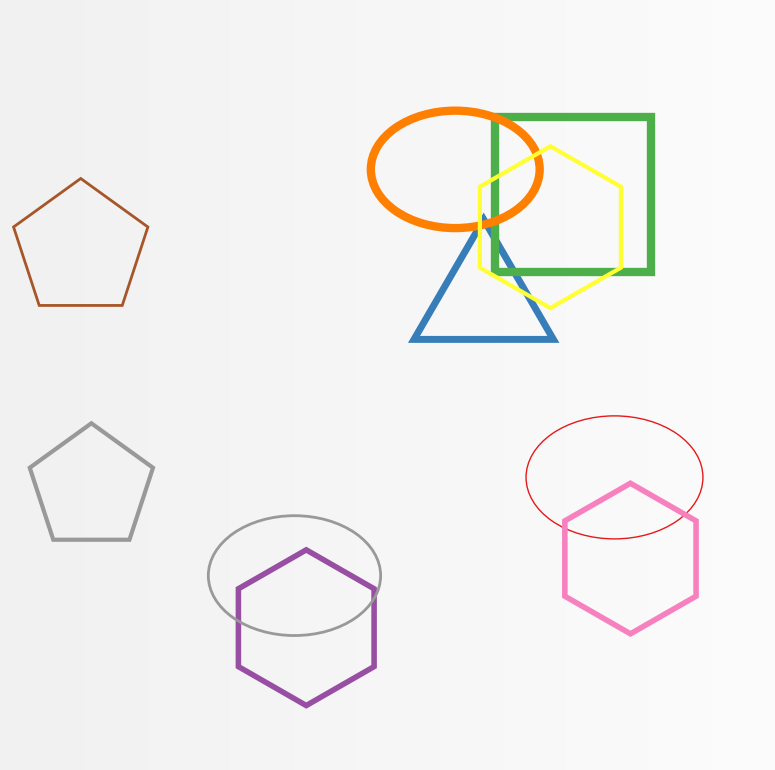[{"shape": "oval", "thickness": 0.5, "radius": 0.57, "center": [0.793, 0.38]}, {"shape": "triangle", "thickness": 2.5, "radius": 0.52, "center": [0.624, 0.611]}, {"shape": "square", "thickness": 3, "radius": 0.5, "center": [0.739, 0.747]}, {"shape": "hexagon", "thickness": 2, "radius": 0.51, "center": [0.395, 0.185]}, {"shape": "oval", "thickness": 3, "radius": 0.54, "center": [0.587, 0.78]}, {"shape": "hexagon", "thickness": 1.5, "radius": 0.53, "center": [0.71, 0.705]}, {"shape": "pentagon", "thickness": 1, "radius": 0.46, "center": [0.104, 0.677]}, {"shape": "hexagon", "thickness": 2, "radius": 0.49, "center": [0.813, 0.275]}, {"shape": "pentagon", "thickness": 1.5, "radius": 0.42, "center": [0.118, 0.367]}, {"shape": "oval", "thickness": 1, "radius": 0.56, "center": [0.38, 0.252]}]